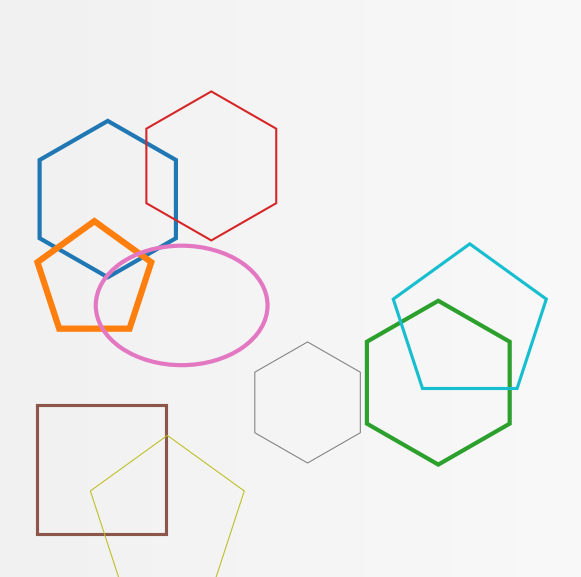[{"shape": "hexagon", "thickness": 2, "radius": 0.68, "center": [0.185, 0.654]}, {"shape": "pentagon", "thickness": 3, "radius": 0.51, "center": [0.162, 0.513]}, {"shape": "hexagon", "thickness": 2, "radius": 0.71, "center": [0.754, 0.336]}, {"shape": "hexagon", "thickness": 1, "radius": 0.65, "center": [0.364, 0.712]}, {"shape": "square", "thickness": 1.5, "radius": 0.56, "center": [0.174, 0.186]}, {"shape": "oval", "thickness": 2, "radius": 0.74, "center": [0.313, 0.47]}, {"shape": "hexagon", "thickness": 0.5, "radius": 0.52, "center": [0.529, 0.302]}, {"shape": "pentagon", "thickness": 0.5, "radius": 0.7, "center": [0.288, 0.106]}, {"shape": "pentagon", "thickness": 1.5, "radius": 0.69, "center": [0.808, 0.438]}]